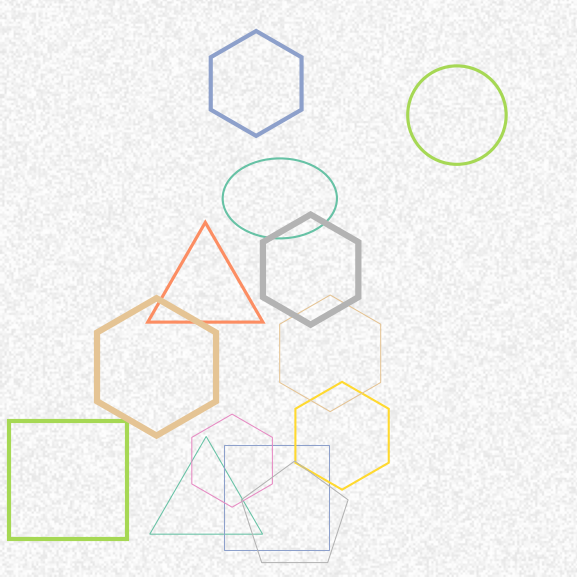[{"shape": "triangle", "thickness": 0.5, "radius": 0.56, "center": [0.357, 0.131]}, {"shape": "oval", "thickness": 1, "radius": 0.49, "center": [0.485, 0.656]}, {"shape": "triangle", "thickness": 1.5, "radius": 0.58, "center": [0.356, 0.499]}, {"shape": "hexagon", "thickness": 2, "radius": 0.45, "center": [0.444, 0.855]}, {"shape": "square", "thickness": 0.5, "radius": 0.46, "center": [0.479, 0.138]}, {"shape": "hexagon", "thickness": 0.5, "radius": 0.4, "center": [0.402, 0.201]}, {"shape": "circle", "thickness": 1.5, "radius": 0.43, "center": [0.791, 0.8]}, {"shape": "square", "thickness": 2, "radius": 0.51, "center": [0.117, 0.168]}, {"shape": "hexagon", "thickness": 1, "radius": 0.47, "center": [0.592, 0.245]}, {"shape": "hexagon", "thickness": 3, "radius": 0.59, "center": [0.271, 0.364]}, {"shape": "hexagon", "thickness": 0.5, "radius": 0.5, "center": [0.572, 0.387]}, {"shape": "pentagon", "thickness": 0.5, "radius": 0.49, "center": [0.51, 0.104]}, {"shape": "hexagon", "thickness": 3, "radius": 0.48, "center": [0.538, 0.532]}]